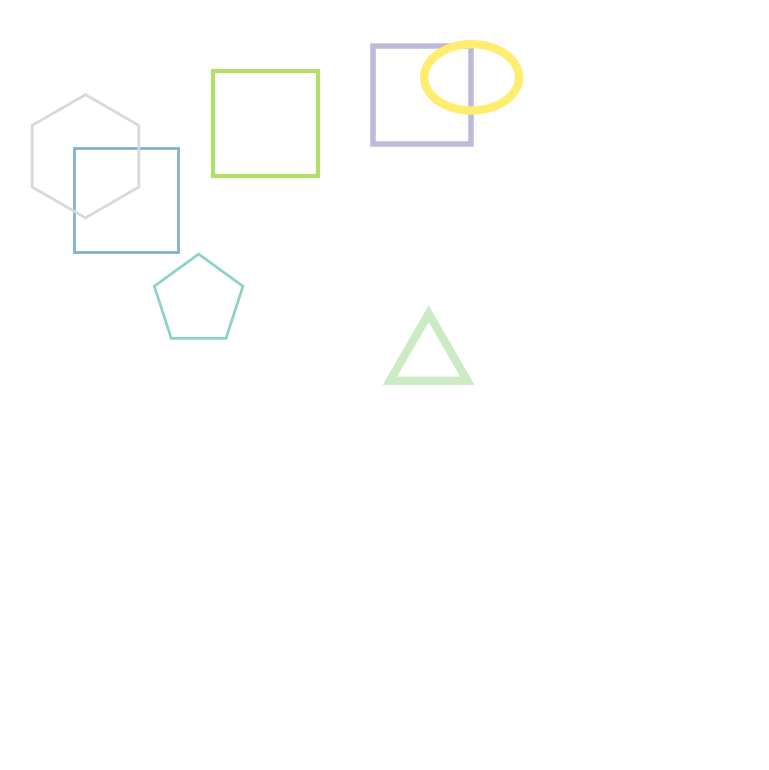[{"shape": "pentagon", "thickness": 1, "radius": 0.3, "center": [0.258, 0.61]}, {"shape": "square", "thickness": 2, "radius": 0.32, "center": [0.548, 0.876]}, {"shape": "square", "thickness": 1, "radius": 0.34, "center": [0.163, 0.74]}, {"shape": "square", "thickness": 1.5, "radius": 0.34, "center": [0.345, 0.84]}, {"shape": "hexagon", "thickness": 1, "radius": 0.4, "center": [0.111, 0.797]}, {"shape": "triangle", "thickness": 3, "radius": 0.29, "center": [0.557, 0.535]}, {"shape": "oval", "thickness": 3, "radius": 0.31, "center": [0.612, 0.9]}]